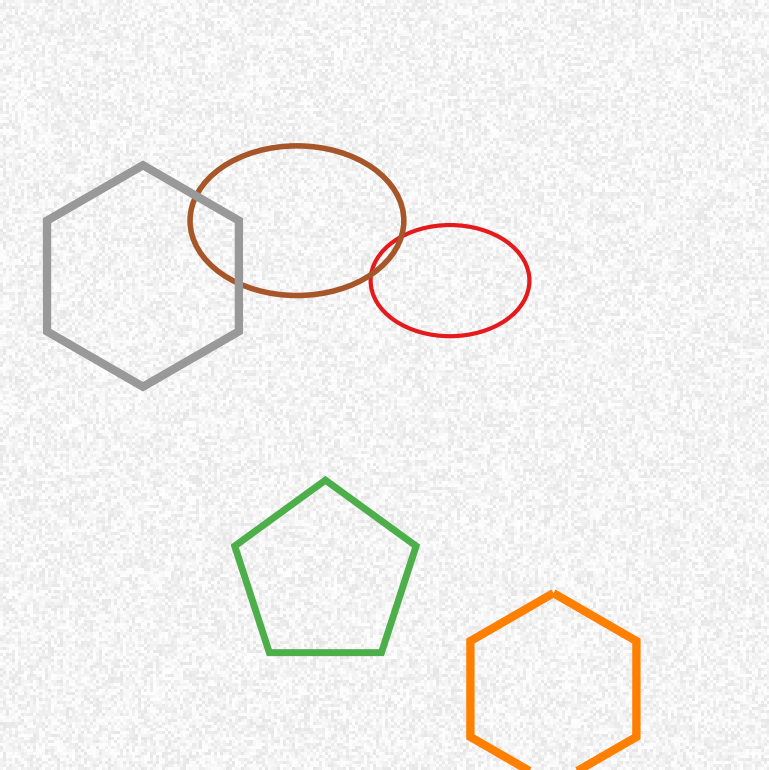[{"shape": "oval", "thickness": 1.5, "radius": 0.52, "center": [0.584, 0.636]}, {"shape": "pentagon", "thickness": 2.5, "radius": 0.62, "center": [0.423, 0.253]}, {"shape": "hexagon", "thickness": 3, "radius": 0.62, "center": [0.719, 0.105]}, {"shape": "oval", "thickness": 2, "radius": 0.69, "center": [0.386, 0.713]}, {"shape": "hexagon", "thickness": 3, "radius": 0.72, "center": [0.186, 0.642]}]